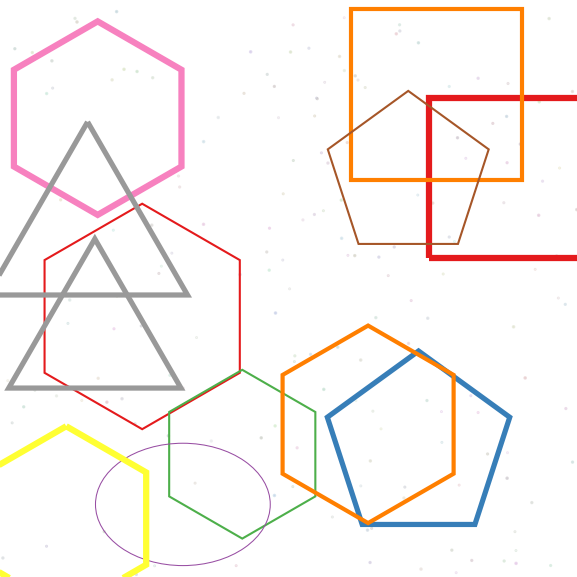[{"shape": "square", "thickness": 3, "radius": 0.69, "center": [0.882, 0.691]}, {"shape": "hexagon", "thickness": 1, "radius": 0.98, "center": [0.246, 0.451]}, {"shape": "pentagon", "thickness": 2.5, "radius": 0.83, "center": [0.725, 0.225]}, {"shape": "hexagon", "thickness": 1, "radius": 0.73, "center": [0.419, 0.213]}, {"shape": "oval", "thickness": 0.5, "radius": 0.76, "center": [0.317, 0.126]}, {"shape": "hexagon", "thickness": 2, "radius": 0.85, "center": [0.637, 0.264]}, {"shape": "square", "thickness": 2, "radius": 0.74, "center": [0.756, 0.836]}, {"shape": "hexagon", "thickness": 3, "radius": 0.8, "center": [0.115, 0.101]}, {"shape": "pentagon", "thickness": 1, "radius": 0.73, "center": [0.707, 0.695]}, {"shape": "hexagon", "thickness": 3, "radius": 0.84, "center": [0.169, 0.795]}, {"shape": "triangle", "thickness": 2.5, "radius": 0.86, "center": [0.164, 0.413]}, {"shape": "triangle", "thickness": 2.5, "radius": 1.0, "center": [0.152, 0.588]}]